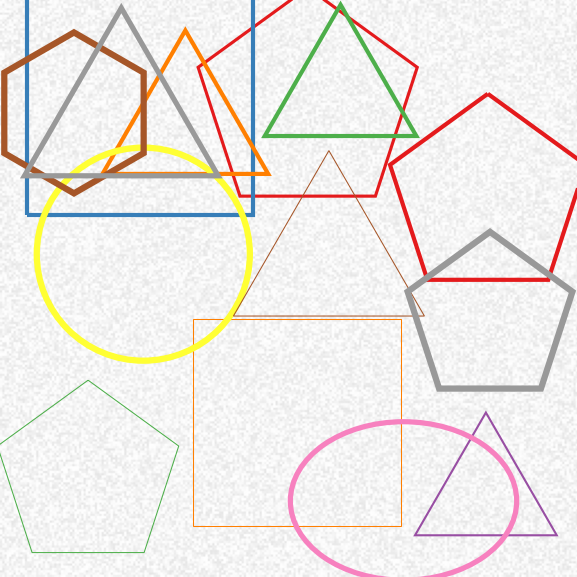[{"shape": "pentagon", "thickness": 1.5, "radius": 1.0, "center": [0.533, 0.821]}, {"shape": "pentagon", "thickness": 2, "radius": 0.89, "center": [0.845, 0.659]}, {"shape": "square", "thickness": 2, "radius": 0.98, "center": [0.243, 0.821]}, {"shape": "pentagon", "thickness": 0.5, "radius": 0.83, "center": [0.153, 0.176]}, {"shape": "triangle", "thickness": 2, "radius": 0.76, "center": [0.59, 0.839]}, {"shape": "triangle", "thickness": 1, "radius": 0.71, "center": [0.841, 0.143]}, {"shape": "triangle", "thickness": 2, "radius": 0.83, "center": [0.321, 0.781]}, {"shape": "square", "thickness": 0.5, "radius": 0.9, "center": [0.514, 0.267]}, {"shape": "circle", "thickness": 3, "radius": 0.92, "center": [0.248, 0.559]}, {"shape": "hexagon", "thickness": 3, "radius": 0.7, "center": [0.128, 0.804]}, {"shape": "triangle", "thickness": 0.5, "radius": 0.95, "center": [0.57, 0.547]}, {"shape": "oval", "thickness": 2.5, "radius": 0.98, "center": [0.699, 0.132]}, {"shape": "pentagon", "thickness": 3, "radius": 0.75, "center": [0.849, 0.448]}, {"shape": "triangle", "thickness": 2.5, "radius": 0.97, "center": [0.21, 0.792]}]